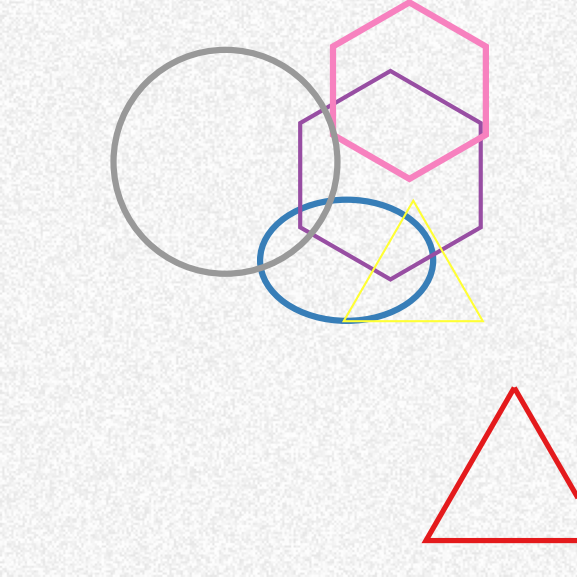[{"shape": "triangle", "thickness": 2.5, "radius": 0.88, "center": [0.891, 0.151]}, {"shape": "oval", "thickness": 3, "radius": 0.75, "center": [0.6, 0.548]}, {"shape": "hexagon", "thickness": 2, "radius": 0.9, "center": [0.676, 0.696]}, {"shape": "triangle", "thickness": 1, "radius": 0.7, "center": [0.716, 0.512]}, {"shape": "hexagon", "thickness": 3, "radius": 0.76, "center": [0.709, 0.842]}, {"shape": "circle", "thickness": 3, "radius": 0.97, "center": [0.39, 0.719]}]